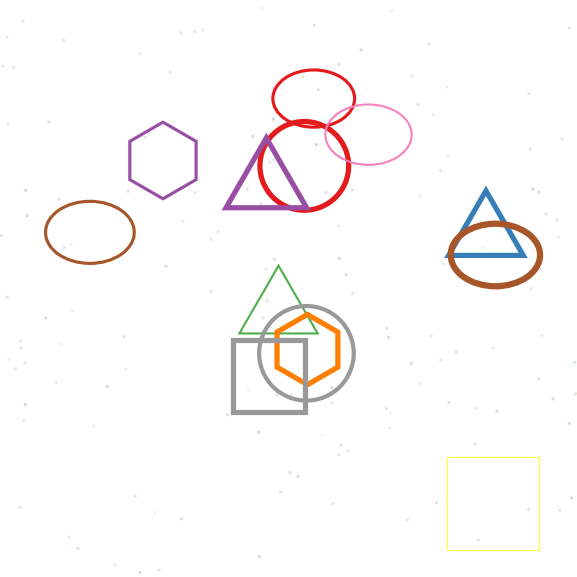[{"shape": "circle", "thickness": 2.5, "radius": 0.38, "center": [0.527, 0.712]}, {"shape": "oval", "thickness": 1.5, "radius": 0.35, "center": [0.543, 0.828]}, {"shape": "triangle", "thickness": 2.5, "radius": 0.37, "center": [0.841, 0.594]}, {"shape": "triangle", "thickness": 1, "radius": 0.39, "center": [0.482, 0.461]}, {"shape": "hexagon", "thickness": 1.5, "radius": 0.33, "center": [0.282, 0.721]}, {"shape": "triangle", "thickness": 2.5, "radius": 0.4, "center": [0.461, 0.68]}, {"shape": "hexagon", "thickness": 2.5, "radius": 0.3, "center": [0.532, 0.394]}, {"shape": "square", "thickness": 0.5, "radius": 0.4, "center": [0.853, 0.127]}, {"shape": "oval", "thickness": 1.5, "radius": 0.38, "center": [0.156, 0.597]}, {"shape": "oval", "thickness": 3, "radius": 0.39, "center": [0.858, 0.558]}, {"shape": "oval", "thickness": 1, "radius": 0.37, "center": [0.638, 0.766]}, {"shape": "circle", "thickness": 2, "radius": 0.41, "center": [0.531, 0.387]}, {"shape": "square", "thickness": 2.5, "radius": 0.31, "center": [0.466, 0.347]}]